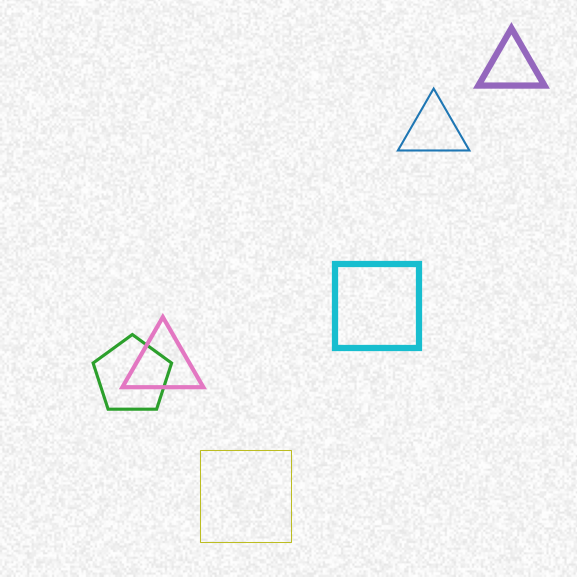[{"shape": "triangle", "thickness": 1, "radius": 0.36, "center": [0.751, 0.774]}, {"shape": "pentagon", "thickness": 1.5, "radius": 0.36, "center": [0.229, 0.348]}, {"shape": "triangle", "thickness": 3, "radius": 0.33, "center": [0.886, 0.884]}, {"shape": "triangle", "thickness": 2, "radius": 0.4, "center": [0.282, 0.369]}, {"shape": "square", "thickness": 0.5, "radius": 0.4, "center": [0.425, 0.141]}, {"shape": "square", "thickness": 3, "radius": 0.36, "center": [0.653, 0.469]}]